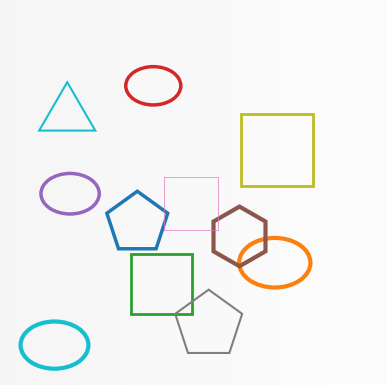[{"shape": "pentagon", "thickness": 2.5, "radius": 0.41, "center": [0.354, 0.421]}, {"shape": "oval", "thickness": 3, "radius": 0.46, "center": [0.709, 0.318]}, {"shape": "square", "thickness": 2, "radius": 0.39, "center": [0.416, 0.262]}, {"shape": "oval", "thickness": 2.5, "radius": 0.36, "center": [0.396, 0.777]}, {"shape": "oval", "thickness": 2.5, "radius": 0.38, "center": [0.181, 0.497]}, {"shape": "hexagon", "thickness": 3, "radius": 0.39, "center": [0.618, 0.386]}, {"shape": "square", "thickness": 0.5, "radius": 0.35, "center": [0.493, 0.472]}, {"shape": "pentagon", "thickness": 1.5, "radius": 0.45, "center": [0.539, 0.157]}, {"shape": "square", "thickness": 2, "radius": 0.46, "center": [0.715, 0.611]}, {"shape": "triangle", "thickness": 1.5, "radius": 0.42, "center": [0.174, 0.703]}, {"shape": "oval", "thickness": 3, "radius": 0.44, "center": [0.141, 0.104]}]